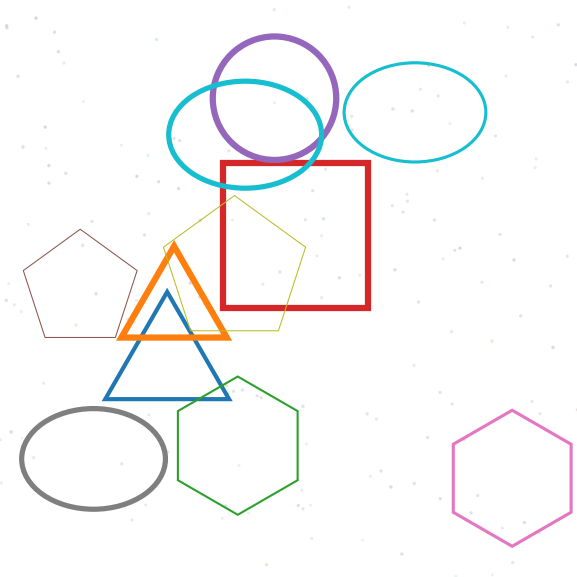[{"shape": "triangle", "thickness": 2, "radius": 0.62, "center": [0.289, 0.37]}, {"shape": "triangle", "thickness": 3, "radius": 0.53, "center": [0.301, 0.467]}, {"shape": "hexagon", "thickness": 1, "radius": 0.6, "center": [0.412, 0.227]}, {"shape": "square", "thickness": 3, "radius": 0.63, "center": [0.512, 0.591]}, {"shape": "circle", "thickness": 3, "radius": 0.53, "center": [0.475, 0.829]}, {"shape": "pentagon", "thickness": 0.5, "radius": 0.52, "center": [0.139, 0.499]}, {"shape": "hexagon", "thickness": 1.5, "radius": 0.59, "center": [0.887, 0.171]}, {"shape": "oval", "thickness": 2.5, "radius": 0.62, "center": [0.162, 0.204]}, {"shape": "pentagon", "thickness": 0.5, "radius": 0.65, "center": [0.406, 0.531]}, {"shape": "oval", "thickness": 1.5, "radius": 0.61, "center": [0.719, 0.805]}, {"shape": "oval", "thickness": 2.5, "radius": 0.66, "center": [0.425, 0.766]}]